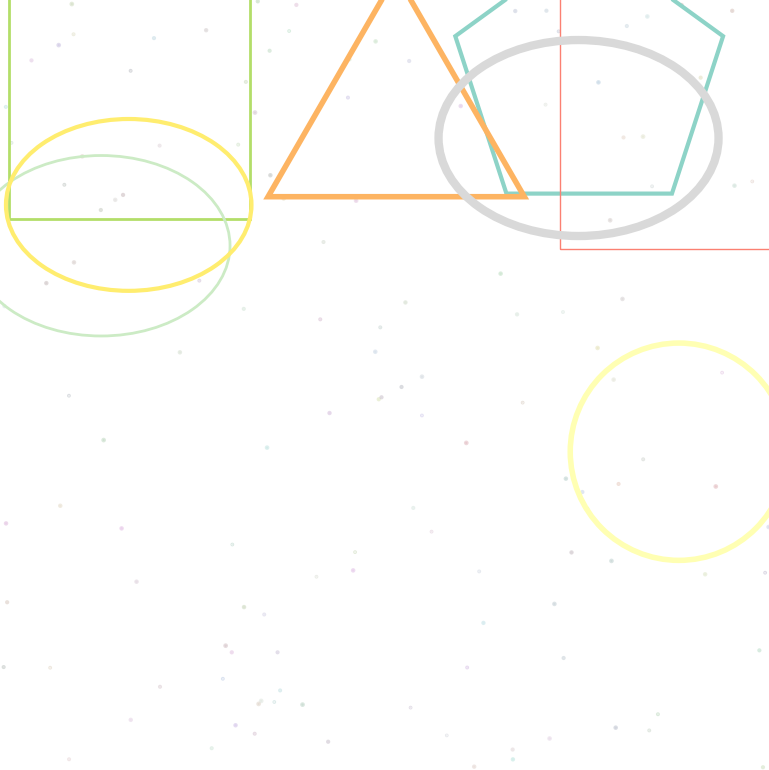[{"shape": "pentagon", "thickness": 1.5, "radius": 0.91, "center": [0.765, 0.897]}, {"shape": "circle", "thickness": 2, "radius": 0.71, "center": [0.882, 0.413]}, {"shape": "square", "thickness": 0.5, "radius": 0.82, "center": [0.891, 0.841]}, {"shape": "triangle", "thickness": 2, "radius": 0.96, "center": [0.515, 0.841]}, {"shape": "square", "thickness": 1, "radius": 0.78, "center": [0.168, 0.872]}, {"shape": "oval", "thickness": 3, "radius": 0.91, "center": [0.751, 0.821]}, {"shape": "oval", "thickness": 1, "radius": 0.84, "center": [0.131, 0.681]}, {"shape": "oval", "thickness": 1.5, "radius": 0.8, "center": [0.167, 0.734]}]